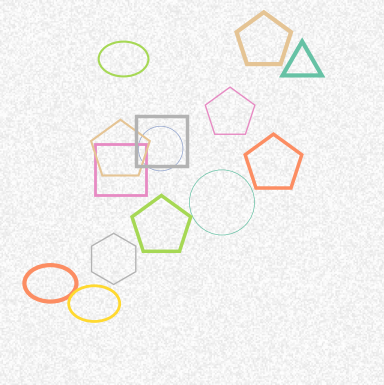[{"shape": "circle", "thickness": 0.5, "radius": 0.42, "center": [0.577, 0.474]}, {"shape": "triangle", "thickness": 3, "radius": 0.29, "center": [0.785, 0.833]}, {"shape": "oval", "thickness": 3, "radius": 0.34, "center": [0.131, 0.264]}, {"shape": "pentagon", "thickness": 2.5, "radius": 0.39, "center": [0.71, 0.574]}, {"shape": "circle", "thickness": 0.5, "radius": 0.29, "center": [0.417, 0.614]}, {"shape": "pentagon", "thickness": 1, "radius": 0.34, "center": [0.598, 0.706]}, {"shape": "square", "thickness": 2, "radius": 0.33, "center": [0.314, 0.559]}, {"shape": "pentagon", "thickness": 2.5, "radius": 0.4, "center": [0.419, 0.412]}, {"shape": "oval", "thickness": 1.5, "radius": 0.32, "center": [0.321, 0.847]}, {"shape": "oval", "thickness": 2, "radius": 0.33, "center": [0.245, 0.211]}, {"shape": "pentagon", "thickness": 3, "radius": 0.37, "center": [0.685, 0.894]}, {"shape": "pentagon", "thickness": 1.5, "radius": 0.4, "center": [0.313, 0.609]}, {"shape": "hexagon", "thickness": 1, "radius": 0.33, "center": [0.295, 0.328]}, {"shape": "square", "thickness": 2.5, "radius": 0.33, "center": [0.42, 0.633]}]